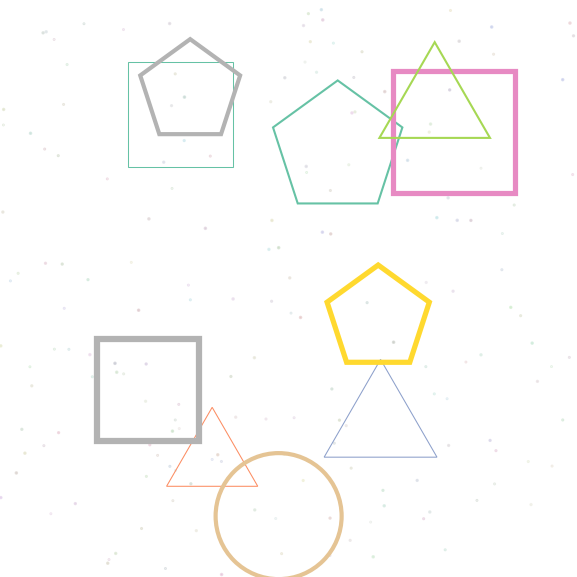[{"shape": "pentagon", "thickness": 1, "radius": 0.59, "center": [0.585, 0.742]}, {"shape": "square", "thickness": 0.5, "radius": 0.46, "center": [0.313, 0.801]}, {"shape": "triangle", "thickness": 0.5, "radius": 0.46, "center": [0.367, 0.203]}, {"shape": "triangle", "thickness": 0.5, "radius": 0.56, "center": [0.659, 0.264]}, {"shape": "square", "thickness": 2.5, "radius": 0.53, "center": [0.785, 0.77]}, {"shape": "triangle", "thickness": 1, "radius": 0.55, "center": [0.753, 0.816]}, {"shape": "pentagon", "thickness": 2.5, "radius": 0.47, "center": [0.655, 0.447]}, {"shape": "circle", "thickness": 2, "radius": 0.55, "center": [0.482, 0.105]}, {"shape": "pentagon", "thickness": 2, "radius": 0.45, "center": [0.329, 0.84]}, {"shape": "square", "thickness": 3, "radius": 0.44, "center": [0.256, 0.324]}]